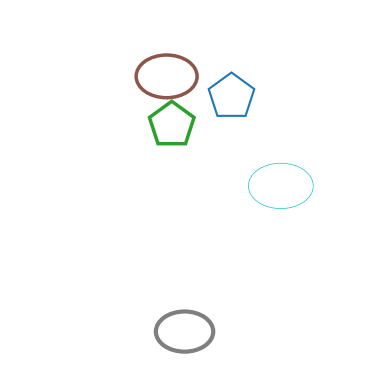[{"shape": "pentagon", "thickness": 1.5, "radius": 0.31, "center": [0.601, 0.749]}, {"shape": "pentagon", "thickness": 2.5, "radius": 0.3, "center": [0.446, 0.676]}, {"shape": "oval", "thickness": 2.5, "radius": 0.4, "center": [0.433, 0.802]}, {"shape": "oval", "thickness": 3, "radius": 0.37, "center": [0.479, 0.139]}, {"shape": "oval", "thickness": 0.5, "radius": 0.42, "center": [0.729, 0.517]}]